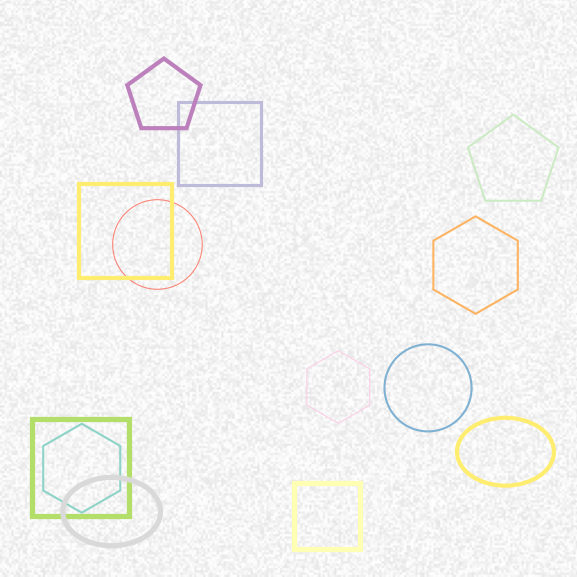[{"shape": "hexagon", "thickness": 1, "radius": 0.39, "center": [0.142, 0.188]}, {"shape": "square", "thickness": 2.5, "radius": 0.29, "center": [0.566, 0.105]}, {"shape": "square", "thickness": 1.5, "radius": 0.36, "center": [0.38, 0.751]}, {"shape": "circle", "thickness": 0.5, "radius": 0.39, "center": [0.273, 0.576]}, {"shape": "circle", "thickness": 1, "radius": 0.38, "center": [0.741, 0.328]}, {"shape": "hexagon", "thickness": 1, "radius": 0.42, "center": [0.824, 0.54]}, {"shape": "square", "thickness": 2.5, "radius": 0.42, "center": [0.14, 0.19]}, {"shape": "hexagon", "thickness": 0.5, "radius": 0.31, "center": [0.586, 0.329]}, {"shape": "oval", "thickness": 2.5, "radius": 0.42, "center": [0.193, 0.113]}, {"shape": "pentagon", "thickness": 2, "radius": 0.33, "center": [0.284, 0.831]}, {"shape": "pentagon", "thickness": 1, "radius": 0.41, "center": [0.889, 0.718]}, {"shape": "square", "thickness": 2, "radius": 0.4, "center": [0.217, 0.6]}, {"shape": "oval", "thickness": 2, "radius": 0.42, "center": [0.875, 0.217]}]